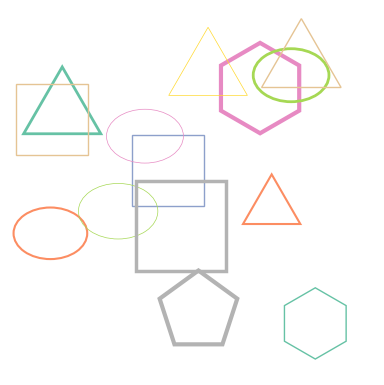[{"shape": "triangle", "thickness": 2, "radius": 0.58, "center": [0.162, 0.71]}, {"shape": "hexagon", "thickness": 1, "radius": 0.46, "center": [0.819, 0.16]}, {"shape": "oval", "thickness": 1.5, "radius": 0.48, "center": [0.131, 0.394]}, {"shape": "triangle", "thickness": 1.5, "radius": 0.43, "center": [0.706, 0.461]}, {"shape": "square", "thickness": 1, "radius": 0.46, "center": [0.436, 0.557]}, {"shape": "oval", "thickness": 0.5, "radius": 0.5, "center": [0.376, 0.646]}, {"shape": "hexagon", "thickness": 3, "radius": 0.59, "center": [0.676, 0.771]}, {"shape": "oval", "thickness": 2, "radius": 0.49, "center": [0.756, 0.805]}, {"shape": "oval", "thickness": 0.5, "radius": 0.52, "center": [0.307, 0.451]}, {"shape": "triangle", "thickness": 0.5, "radius": 0.59, "center": [0.54, 0.811]}, {"shape": "triangle", "thickness": 1, "radius": 0.6, "center": [0.783, 0.832]}, {"shape": "square", "thickness": 1, "radius": 0.46, "center": [0.135, 0.69]}, {"shape": "square", "thickness": 2.5, "radius": 0.59, "center": [0.47, 0.413]}, {"shape": "pentagon", "thickness": 3, "radius": 0.53, "center": [0.515, 0.191]}]